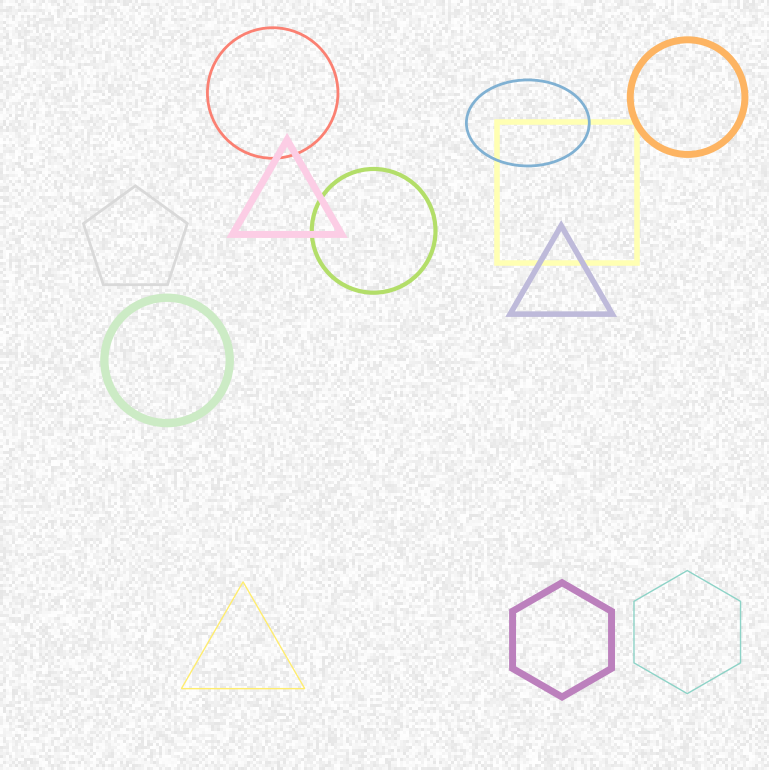[{"shape": "hexagon", "thickness": 0.5, "radius": 0.4, "center": [0.893, 0.179]}, {"shape": "square", "thickness": 2, "radius": 0.46, "center": [0.736, 0.75]}, {"shape": "triangle", "thickness": 2, "radius": 0.38, "center": [0.729, 0.63]}, {"shape": "circle", "thickness": 1, "radius": 0.42, "center": [0.354, 0.879]}, {"shape": "oval", "thickness": 1, "radius": 0.4, "center": [0.685, 0.84]}, {"shape": "circle", "thickness": 2.5, "radius": 0.37, "center": [0.893, 0.874]}, {"shape": "circle", "thickness": 1.5, "radius": 0.4, "center": [0.485, 0.7]}, {"shape": "triangle", "thickness": 2.5, "radius": 0.41, "center": [0.373, 0.736]}, {"shape": "pentagon", "thickness": 1, "radius": 0.35, "center": [0.176, 0.688]}, {"shape": "hexagon", "thickness": 2.5, "radius": 0.37, "center": [0.73, 0.169]}, {"shape": "circle", "thickness": 3, "radius": 0.41, "center": [0.217, 0.532]}, {"shape": "triangle", "thickness": 0.5, "radius": 0.46, "center": [0.316, 0.152]}]